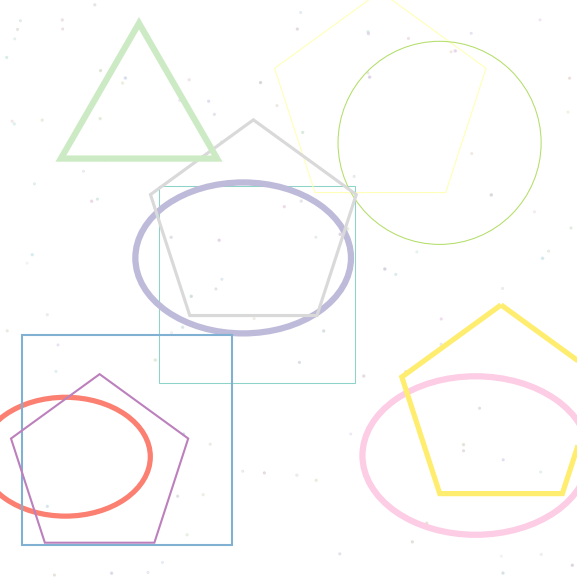[{"shape": "square", "thickness": 0.5, "radius": 0.85, "center": [0.446, 0.506]}, {"shape": "pentagon", "thickness": 0.5, "radius": 0.96, "center": [0.659, 0.821]}, {"shape": "oval", "thickness": 3, "radius": 0.93, "center": [0.421, 0.553]}, {"shape": "oval", "thickness": 2.5, "radius": 0.73, "center": [0.113, 0.208]}, {"shape": "square", "thickness": 1, "radius": 0.91, "center": [0.22, 0.237]}, {"shape": "circle", "thickness": 0.5, "radius": 0.88, "center": [0.761, 0.752]}, {"shape": "oval", "thickness": 3, "radius": 0.98, "center": [0.824, 0.21]}, {"shape": "pentagon", "thickness": 1.5, "radius": 0.94, "center": [0.439, 0.604]}, {"shape": "pentagon", "thickness": 1, "radius": 0.81, "center": [0.172, 0.19]}, {"shape": "triangle", "thickness": 3, "radius": 0.78, "center": [0.241, 0.803]}, {"shape": "pentagon", "thickness": 2.5, "radius": 0.9, "center": [0.868, 0.291]}]